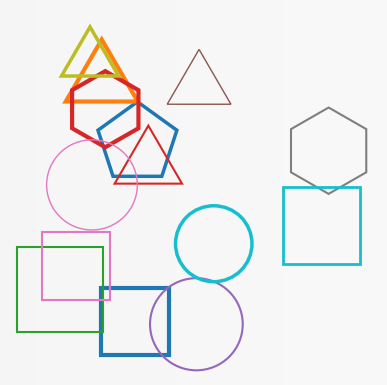[{"shape": "pentagon", "thickness": 2.5, "radius": 0.54, "center": [0.355, 0.629]}, {"shape": "square", "thickness": 3, "radius": 0.44, "center": [0.348, 0.166]}, {"shape": "triangle", "thickness": 3, "radius": 0.54, "center": [0.263, 0.79]}, {"shape": "square", "thickness": 1.5, "radius": 0.56, "center": [0.154, 0.248]}, {"shape": "triangle", "thickness": 1.5, "radius": 0.5, "center": [0.383, 0.573]}, {"shape": "hexagon", "thickness": 3, "radius": 0.49, "center": [0.272, 0.716]}, {"shape": "circle", "thickness": 1.5, "radius": 0.6, "center": [0.507, 0.158]}, {"shape": "triangle", "thickness": 1, "radius": 0.47, "center": [0.514, 0.777]}, {"shape": "square", "thickness": 1.5, "radius": 0.44, "center": [0.196, 0.308]}, {"shape": "circle", "thickness": 1, "radius": 0.59, "center": [0.237, 0.52]}, {"shape": "hexagon", "thickness": 1.5, "radius": 0.56, "center": [0.848, 0.609]}, {"shape": "triangle", "thickness": 2.5, "radius": 0.43, "center": [0.232, 0.845]}, {"shape": "circle", "thickness": 2.5, "radius": 0.49, "center": [0.552, 0.367]}, {"shape": "square", "thickness": 2, "radius": 0.5, "center": [0.83, 0.415]}]